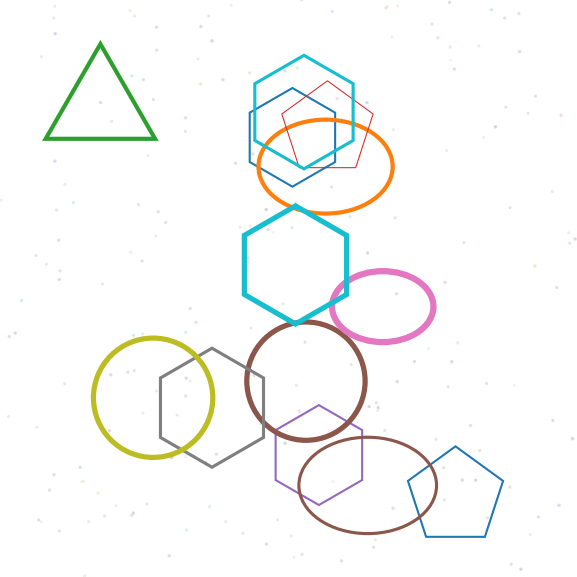[{"shape": "pentagon", "thickness": 1, "radius": 0.43, "center": [0.789, 0.14]}, {"shape": "hexagon", "thickness": 1, "radius": 0.43, "center": [0.506, 0.761]}, {"shape": "oval", "thickness": 2, "radius": 0.58, "center": [0.564, 0.711]}, {"shape": "triangle", "thickness": 2, "radius": 0.55, "center": [0.174, 0.813]}, {"shape": "pentagon", "thickness": 0.5, "radius": 0.42, "center": [0.567, 0.776]}, {"shape": "hexagon", "thickness": 1, "radius": 0.43, "center": [0.552, 0.211]}, {"shape": "oval", "thickness": 1.5, "radius": 0.6, "center": [0.637, 0.159]}, {"shape": "circle", "thickness": 2.5, "radius": 0.51, "center": [0.53, 0.339]}, {"shape": "oval", "thickness": 3, "radius": 0.44, "center": [0.663, 0.468]}, {"shape": "hexagon", "thickness": 1.5, "radius": 0.52, "center": [0.367, 0.293]}, {"shape": "circle", "thickness": 2.5, "radius": 0.52, "center": [0.265, 0.31]}, {"shape": "hexagon", "thickness": 1.5, "radius": 0.49, "center": [0.526, 0.805]}, {"shape": "hexagon", "thickness": 2.5, "radius": 0.51, "center": [0.512, 0.54]}]